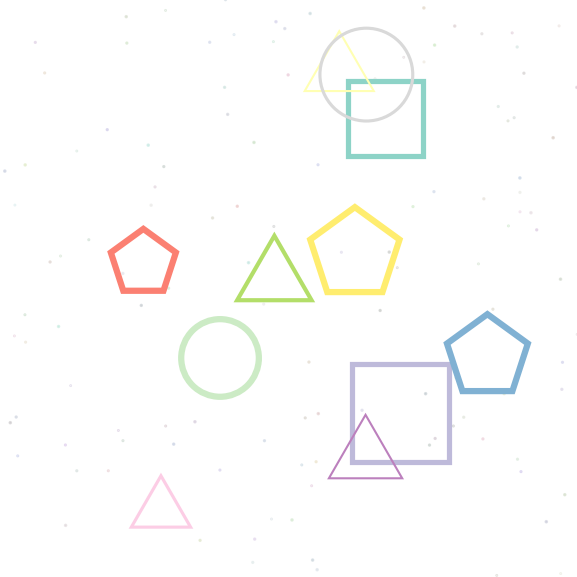[{"shape": "square", "thickness": 2.5, "radius": 0.32, "center": [0.667, 0.795]}, {"shape": "triangle", "thickness": 1, "radius": 0.35, "center": [0.587, 0.876]}, {"shape": "square", "thickness": 2.5, "radius": 0.42, "center": [0.694, 0.284]}, {"shape": "pentagon", "thickness": 3, "radius": 0.3, "center": [0.248, 0.544]}, {"shape": "pentagon", "thickness": 3, "radius": 0.37, "center": [0.844, 0.381]}, {"shape": "triangle", "thickness": 2, "radius": 0.37, "center": [0.475, 0.516]}, {"shape": "triangle", "thickness": 1.5, "radius": 0.3, "center": [0.279, 0.116]}, {"shape": "circle", "thickness": 1.5, "radius": 0.4, "center": [0.634, 0.87]}, {"shape": "triangle", "thickness": 1, "radius": 0.37, "center": [0.633, 0.208]}, {"shape": "circle", "thickness": 3, "radius": 0.34, "center": [0.381, 0.379]}, {"shape": "pentagon", "thickness": 3, "radius": 0.41, "center": [0.614, 0.559]}]